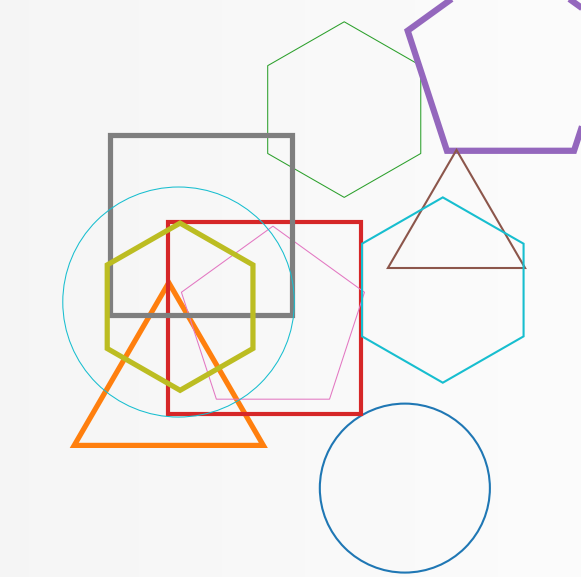[{"shape": "circle", "thickness": 1, "radius": 0.73, "center": [0.697, 0.154]}, {"shape": "triangle", "thickness": 2.5, "radius": 0.94, "center": [0.29, 0.322]}, {"shape": "hexagon", "thickness": 0.5, "radius": 0.76, "center": [0.592, 0.809]}, {"shape": "square", "thickness": 2, "radius": 0.83, "center": [0.456, 0.449]}, {"shape": "pentagon", "thickness": 3, "radius": 0.93, "center": [0.878, 0.889]}, {"shape": "triangle", "thickness": 1, "radius": 0.68, "center": [0.785, 0.603]}, {"shape": "pentagon", "thickness": 0.5, "radius": 0.83, "center": [0.47, 0.442]}, {"shape": "square", "thickness": 2.5, "radius": 0.78, "center": [0.346, 0.609]}, {"shape": "hexagon", "thickness": 2.5, "radius": 0.72, "center": [0.31, 0.468]}, {"shape": "hexagon", "thickness": 1, "radius": 0.8, "center": [0.762, 0.497]}, {"shape": "circle", "thickness": 0.5, "radius": 1.0, "center": [0.307, 0.476]}]